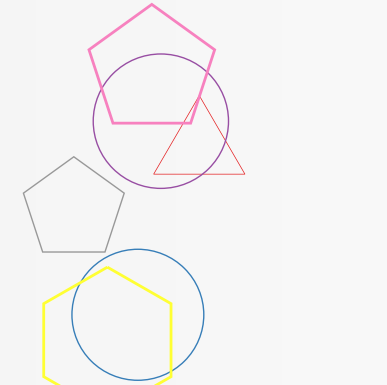[{"shape": "triangle", "thickness": 0.5, "radius": 0.68, "center": [0.514, 0.616]}, {"shape": "circle", "thickness": 1, "radius": 0.85, "center": [0.356, 0.182]}, {"shape": "circle", "thickness": 1, "radius": 0.87, "center": [0.415, 0.685]}, {"shape": "hexagon", "thickness": 2, "radius": 0.95, "center": [0.277, 0.116]}, {"shape": "pentagon", "thickness": 2, "radius": 0.85, "center": [0.392, 0.818]}, {"shape": "pentagon", "thickness": 1, "radius": 0.68, "center": [0.19, 0.456]}]